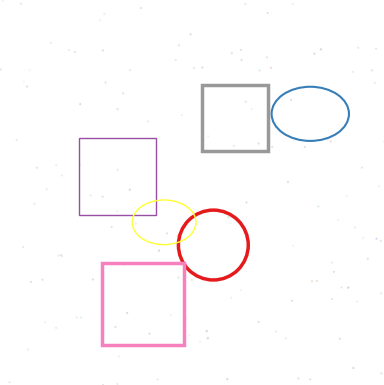[{"shape": "circle", "thickness": 2.5, "radius": 0.45, "center": [0.554, 0.364]}, {"shape": "oval", "thickness": 1.5, "radius": 0.5, "center": [0.806, 0.704]}, {"shape": "square", "thickness": 1, "radius": 0.5, "center": [0.305, 0.542]}, {"shape": "oval", "thickness": 1, "radius": 0.41, "center": [0.426, 0.423]}, {"shape": "square", "thickness": 2.5, "radius": 0.53, "center": [0.372, 0.211]}, {"shape": "square", "thickness": 2.5, "radius": 0.43, "center": [0.609, 0.693]}]